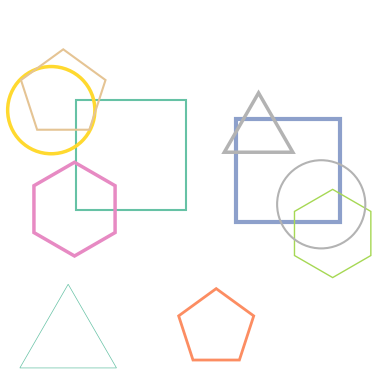[{"shape": "square", "thickness": 1.5, "radius": 0.72, "center": [0.34, 0.597]}, {"shape": "triangle", "thickness": 0.5, "radius": 0.72, "center": [0.177, 0.117]}, {"shape": "pentagon", "thickness": 2, "radius": 0.51, "center": [0.562, 0.148]}, {"shape": "square", "thickness": 3, "radius": 0.67, "center": [0.748, 0.557]}, {"shape": "hexagon", "thickness": 2.5, "radius": 0.61, "center": [0.194, 0.457]}, {"shape": "hexagon", "thickness": 1, "radius": 0.57, "center": [0.864, 0.394]}, {"shape": "circle", "thickness": 2.5, "radius": 0.57, "center": [0.133, 0.714]}, {"shape": "pentagon", "thickness": 1.5, "radius": 0.58, "center": [0.164, 0.756]}, {"shape": "circle", "thickness": 1.5, "radius": 0.57, "center": [0.834, 0.469]}, {"shape": "triangle", "thickness": 2.5, "radius": 0.51, "center": [0.672, 0.656]}]